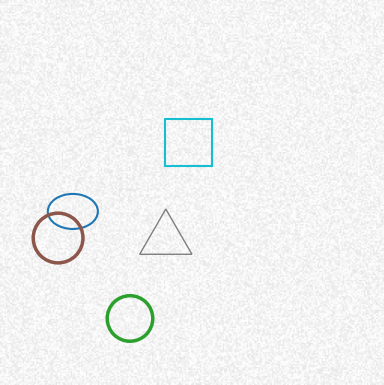[{"shape": "oval", "thickness": 1.5, "radius": 0.33, "center": [0.189, 0.451]}, {"shape": "circle", "thickness": 2.5, "radius": 0.3, "center": [0.338, 0.173]}, {"shape": "circle", "thickness": 2.5, "radius": 0.32, "center": [0.151, 0.382]}, {"shape": "triangle", "thickness": 1, "radius": 0.39, "center": [0.431, 0.379]}, {"shape": "square", "thickness": 1.5, "radius": 0.3, "center": [0.49, 0.63]}]